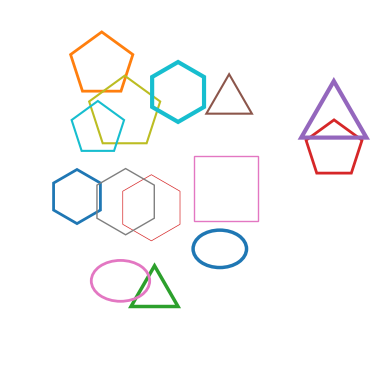[{"shape": "oval", "thickness": 2.5, "radius": 0.35, "center": [0.571, 0.354]}, {"shape": "hexagon", "thickness": 2, "radius": 0.35, "center": [0.2, 0.489]}, {"shape": "pentagon", "thickness": 2, "radius": 0.43, "center": [0.264, 0.832]}, {"shape": "triangle", "thickness": 2.5, "radius": 0.35, "center": [0.401, 0.239]}, {"shape": "pentagon", "thickness": 2, "radius": 0.38, "center": [0.868, 0.612]}, {"shape": "hexagon", "thickness": 0.5, "radius": 0.43, "center": [0.393, 0.46]}, {"shape": "triangle", "thickness": 3, "radius": 0.49, "center": [0.867, 0.691]}, {"shape": "triangle", "thickness": 1.5, "radius": 0.34, "center": [0.595, 0.739]}, {"shape": "oval", "thickness": 2, "radius": 0.38, "center": [0.313, 0.271]}, {"shape": "square", "thickness": 1, "radius": 0.42, "center": [0.588, 0.51]}, {"shape": "hexagon", "thickness": 1, "radius": 0.43, "center": [0.326, 0.476]}, {"shape": "pentagon", "thickness": 1.5, "radius": 0.49, "center": [0.324, 0.706]}, {"shape": "hexagon", "thickness": 3, "radius": 0.39, "center": [0.463, 0.761]}, {"shape": "pentagon", "thickness": 1.5, "radius": 0.36, "center": [0.254, 0.666]}]